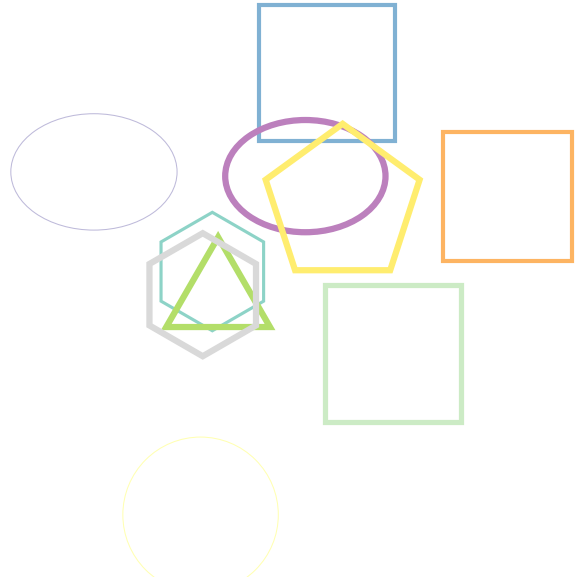[{"shape": "hexagon", "thickness": 1.5, "radius": 0.51, "center": [0.368, 0.529]}, {"shape": "circle", "thickness": 0.5, "radius": 0.67, "center": [0.347, 0.108]}, {"shape": "oval", "thickness": 0.5, "radius": 0.72, "center": [0.163, 0.701]}, {"shape": "square", "thickness": 2, "radius": 0.59, "center": [0.567, 0.873]}, {"shape": "square", "thickness": 2, "radius": 0.56, "center": [0.878, 0.658]}, {"shape": "triangle", "thickness": 3, "radius": 0.52, "center": [0.378, 0.485]}, {"shape": "hexagon", "thickness": 3, "radius": 0.53, "center": [0.351, 0.489]}, {"shape": "oval", "thickness": 3, "radius": 0.69, "center": [0.529, 0.694]}, {"shape": "square", "thickness": 2.5, "radius": 0.59, "center": [0.68, 0.387]}, {"shape": "pentagon", "thickness": 3, "radius": 0.7, "center": [0.593, 0.645]}]